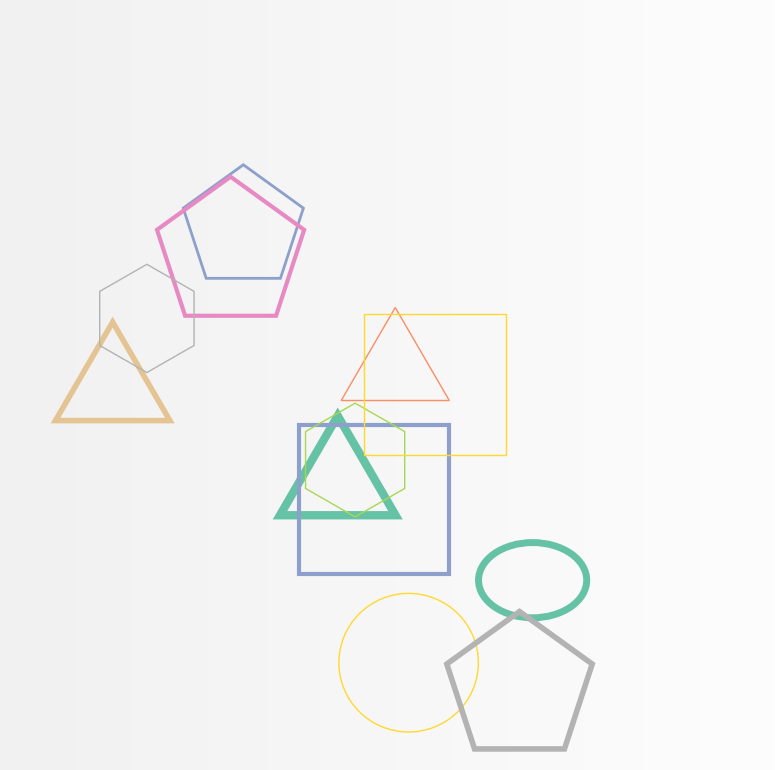[{"shape": "triangle", "thickness": 3, "radius": 0.43, "center": [0.436, 0.374]}, {"shape": "oval", "thickness": 2.5, "radius": 0.35, "center": [0.687, 0.247]}, {"shape": "triangle", "thickness": 0.5, "radius": 0.4, "center": [0.51, 0.52]}, {"shape": "square", "thickness": 1.5, "radius": 0.48, "center": [0.482, 0.351]}, {"shape": "pentagon", "thickness": 1, "radius": 0.41, "center": [0.314, 0.704]}, {"shape": "pentagon", "thickness": 1.5, "radius": 0.5, "center": [0.298, 0.671]}, {"shape": "hexagon", "thickness": 0.5, "radius": 0.37, "center": [0.458, 0.403]}, {"shape": "square", "thickness": 0.5, "radius": 0.46, "center": [0.561, 0.501]}, {"shape": "circle", "thickness": 0.5, "radius": 0.45, "center": [0.527, 0.139]}, {"shape": "triangle", "thickness": 2, "radius": 0.43, "center": [0.145, 0.496]}, {"shape": "hexagon", "thickness": 0.5, "radius": 0.35, "center": [0.19, 0.586]}, {"shape": "pentagon", "thickness": 2, "radius": 0.49, "center": [0.67, 0.107]}]